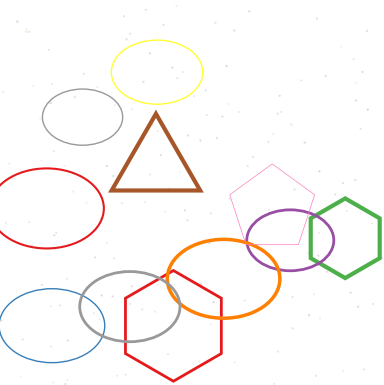[{"shape": "hexagon", "thickness": 2, "radius": 0.72, "center": [0.45, 0.154]}, {"shape": "oval", "thickness": 1.5, "radius": 0.74, "center": [0.121, 0.459]}, {"shape": "oval", "thickness": 1, "radius": 0.69, "center": [0.135, 0.154]}, {"shape": "hexagon", "thickness": 3, "radius": 0.52, "center": [0.897, 0.381]}, {"shape": "oval", "thickness": 2, "radius": 0.57, "center": [0.754, 0.376]}, {"shape": "oval", "thickness": 2.5, "radius": 0.73, "center": [0.581, 0.276]}, {"shape": "oval", "thickness": 1, "radius": 0.59, "center": [0.408, 0.813]}, {"shape": "triangle", "thickness": 3, "radius": 0.66, "center": [0.405, 0.572]}, {"shape": "pentagon", "thickness": 0.5, "radius": 0.58, "center": [0.707, 0.458]}, {"shape": "oval", "thickness": 2, "radius": 0.65, "center": [0.337, 0.204]}, {"shape": "oval", "thickness": 1, "radius": 0.52, "center": [0.214, 0.696]}]